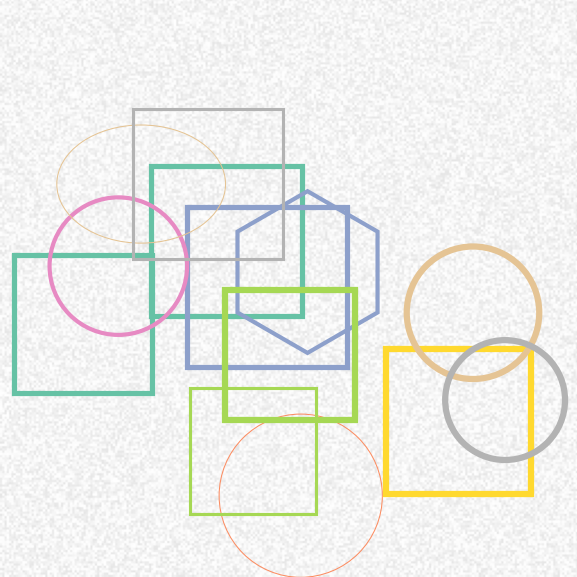[{"shape": "square", "thickness": 2.5, "radius": 0.6, "center": [0.143, 0.438]}, {"shape": "square", "thickness": 2.5, "radius": 0.65, "center": [0.392, 0.582]}, {"shape": "circle", "thickness": 0.5, "radius": 0.71, "center": [0.521, 0.141]}, {"shape": "hexagon", "thickness": 2, "radius": 0.7, "center": [0.533, 0.528]}, {"shape": "square", "thickness": 2.5, "radius": 0.69, "center": [0.463, 0.501]}, {"shape": "circle", "thickness": 2, "radius": 0.6, "center": [0.205, 0.538]}, {"shape": "square", "thickness": 3, "radius": 0.56, "center": [0.502, 0.385]}, {"shape": "square", "thickness": 1.5, "radius": 0.55, "center": [0.438, 0.219]}, {"shape": "square", "thickness": 3, "radius": 0.63, "center": [0.794, 0.269]}, {"shape": "oval", "thickness": 0.5, "radius": 0.73, "center": [0.244, 0.68]}, {"shape": "circle", "thickness": 3, "radius": 0.57, "center": [0.819, 0.458]}, {"shape": "square", "thickness": 1.5, "radius": 0.65, "center": [0.36, 0.681]}, {"shape": "circle", "thickness": 3, "radius": 0.52, "center": [0.875, 0.306]}]